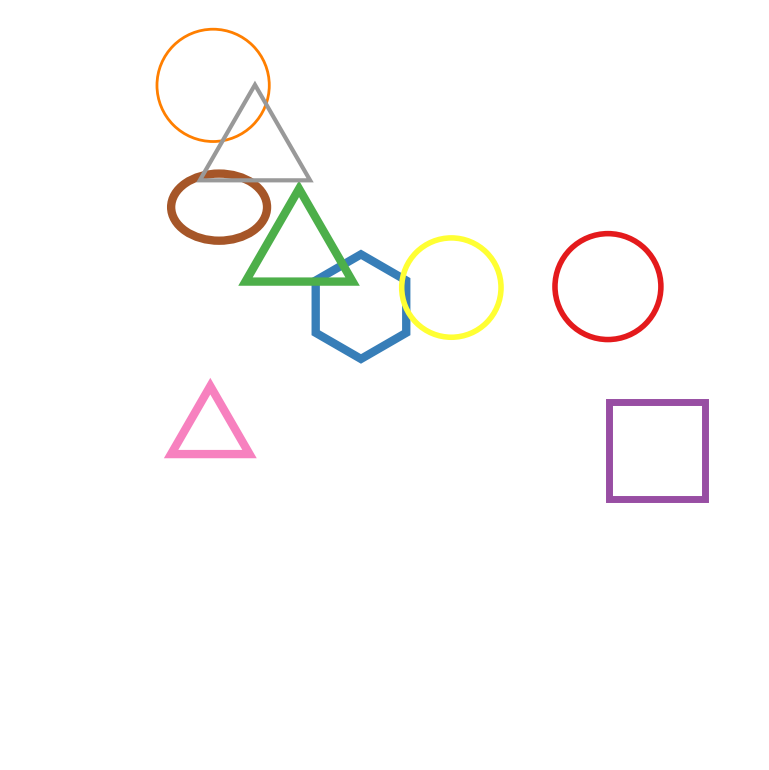[{"shape": "circle", "thickness": 2, "radius": 0.34, "center": [0.79, 0.628]}, {"shape": "hexagon", "thickness": 3, "radius": 0.34, "center": [0.469, 0.602]}, {"shape": "triangle", "thickness": 3, "radius": 0.4, "center": [0.388, 0.674]}, {"shape": "square", "thickness": 2.5, "radius": 0.31, "center": [0.853, 0.415]}, {"shape": "circle", "thickness": 1, "radius": 0.36, "center": [0.277, 0.889]}, {"shape": "circle", "thickness": 2, "radius": 0.32, "center": [0.586, 0.627]}, {"shape": "oval", "thickness": 3, "radius": 0.31, "center": [0.285, 0.731]}, {"shape": "triangle", "thickness": 3, "radius": 0.29, "center": [0.273, 0.44]}, {"shape": "triangle", "thickness": 1.5, "radius": 0.41, "center": [0.331, 0.807]}]